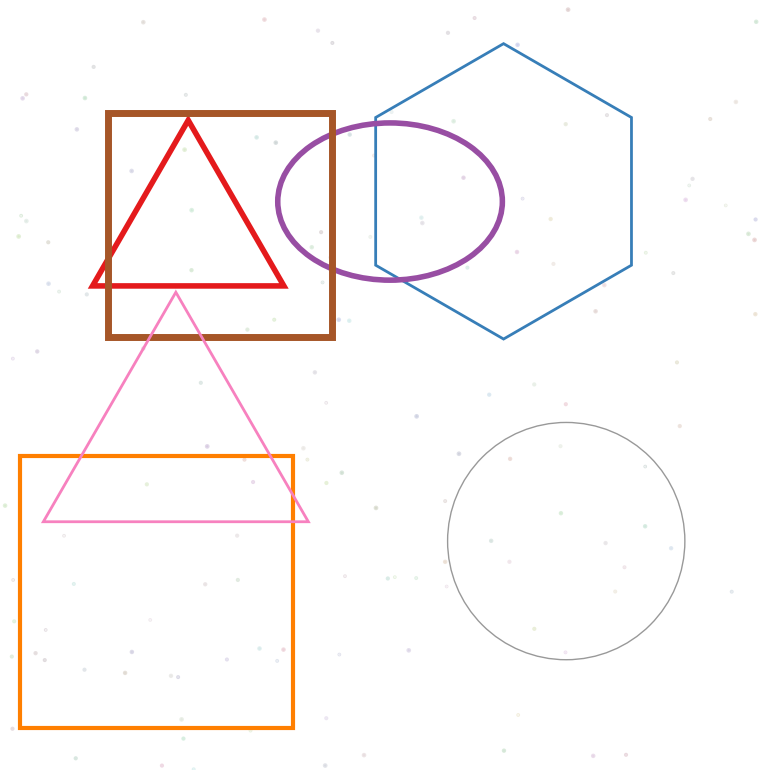[{"shape": "triangle", "thickness": 2, "radius": 0.72, "center": [0.244, 0.7]}, {"shape": "hexagon", "thickness": 1, "radius": 0.96, "center": [0.654, 0.752]}, {"shape": "oval", "thickness": 2, "radius": 0.73, "center": [0.507, 0.738]}, {"shape": "square", "thickness": 1.5, "radius": 0.88, "center": [0.203, 0.231]}, {"shape": "square", "thickness": 2.5, "radius": 0.73, "center": [0.286, 0.707]}, {"shape": "triangle", "thickness": 1, "radius": 0.99, "center": [0.228, 0.422]}, {"shape": "circle", "thickness": 0.5, "radius": 0.77, "center": [0.735, 0.297]}]